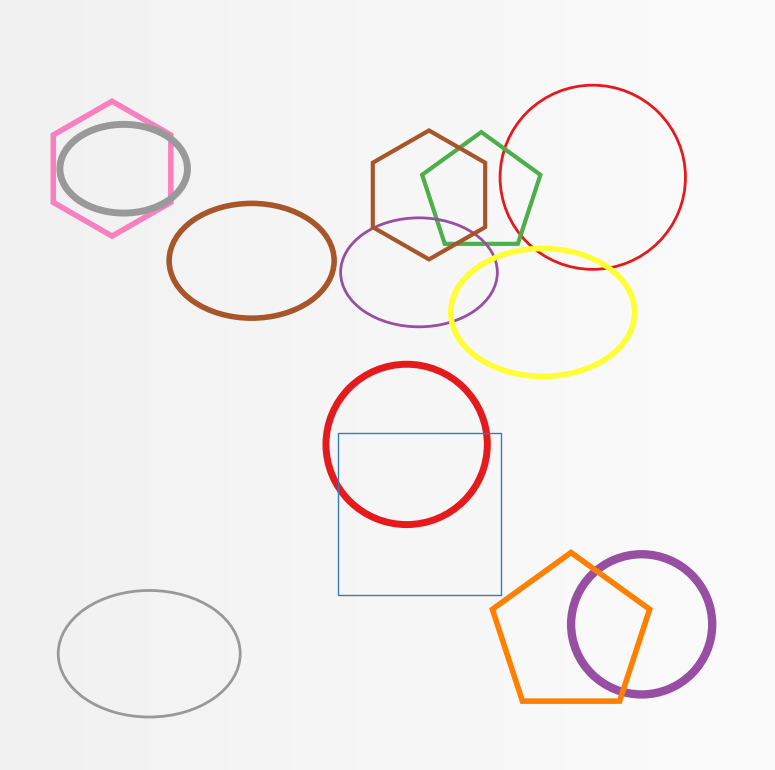[{"shape": "circle", "thickness": 1, "radius": 0.6, "center": [0.765, 0.77]}, {"shape": "circle", "thickness": 2.5, "radius": 0.52, "center": [0.525, 0.423]}, {"shape": "square", "thickness": 0.5, "radius": 0.52, "center": [0.542, 0.332]}, {"shape": "pentagon", "thickness": 1.5, "radius": 0.4, "center": [0.621, 0.748]}, {"shape": "oval", "thickness": 1, "radius": 0.51, "center": [0.541, 0.646]}, {"shape": "circle", "thickness": 3, "radius": 0.46, "center": [0.828, 0.189]}, {"shape": "pentagon", "thickness": 2, "radius": 0.53, "center": [0.737, 0.176]}, {"shape": "oval", "thickness": 2, "radius": 0.59, "center": [0.7, 0.594]}, {"shape": "oval", "thickness": 2, "radius": 0.53, "center": [0.325, 0.661]}, {"shape": "hexagon", "thickness": 1.5, "radius": 0.42, "center": [0.554, 0.747]}, {"shape": "hexagon", "thickness": 2, "radius": 0.44, "center": [0.145, 0.781]}, {"shape": "oval", "thickness": 1, "radius": 0.59, "center": [0.193, 0.151]}, {"shape": "oval", "thickness": 2.5, "radius": 0.41, "center": [0.16, 0.781]}]